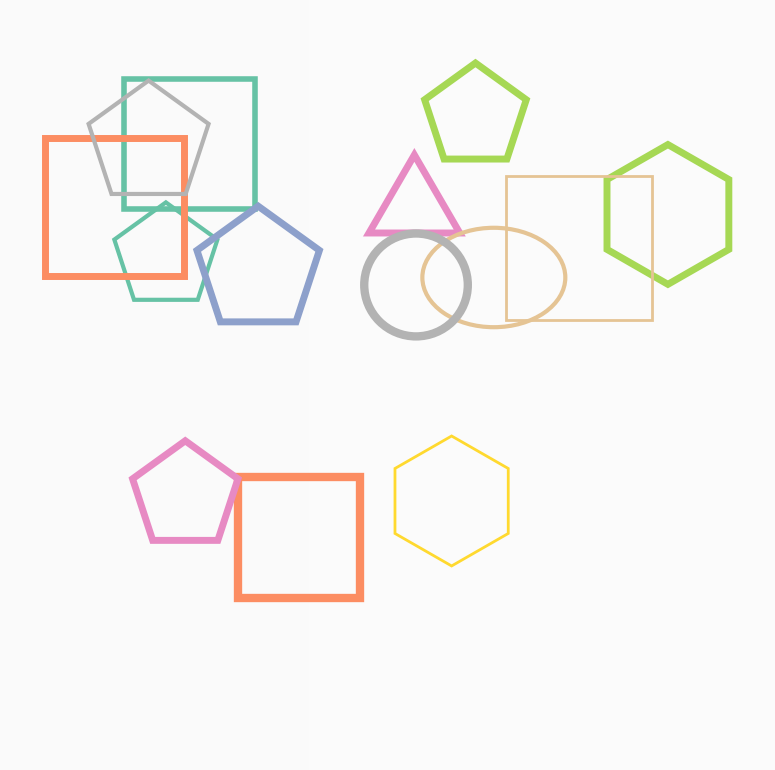[{"shape": "square", "thickness": 2, "radius": 0.42, "center": [0.244, 0.813]}, {"shape": "pentagon", "thickness": 1.5, "radius": 0.35, "center": [0.214, 0.667]}, {"shape": "square", "thickness": 2.5, "radius": 0.45, "center": [0.147, 0.731]}, {"shape": "square", "thickness": 3, "radius": 0.39, "center": [0.386, 0.302]}, {"shape": "pentagon", "thickness": 2.5, "radius": 0.42, "center": [0.333, 0.649]}, {"shape": "pentagon", "thickness": 2.5, "radius": 0.36, "center": [0.239, 0.356]}, {"shape": "triangle", "thickness": 2.5, "radius": 0.34, "center": [0.535, 0.731]}, {"shape": "pentagon", "thickness": 2.5, "radius": 0.34, "center": [0.613, 0.849]}, {"shape": "hexagon", "thickness": 2.5, "radius": 0.45, "center": [0.862, 0.721]}, {"shape": "hexagon", "thickness": 1, "radius": 0.42, "center": [0.583, 0.349]}, {"shape": "square", "thickness": 1, "radius": 0.47, "center": [0.747, 0.678]}, {"shape": "oval", "thickness": 1.5, "radius": 0.46, "center": [0.637, 0.64]}, {"shape": "pentagon", "thickness": 1.5, "radius": 0.41, "center": [0.192, 0.814]}, {"shape": "circle", "thickness": 3, "radius": 0.33, "center": [0.537, 0.63]}]